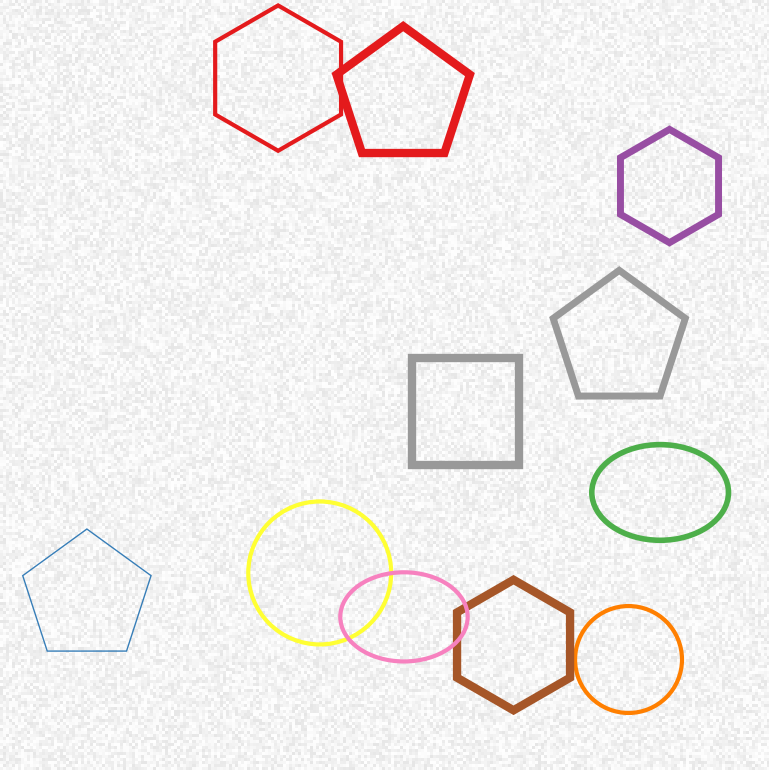[{"shape": "hexagon", "thickness": 1.5, "radius": 0.47, "center": [0.361, 0.899]}, {"shape": "pentagon", "thickness": 3, "radius": 0.46, "center": [0.524, 0.875]}, {"shape": "pentagon", "thickness": 0.5, "radius": 0.44, "center": [0.113, 0.225]}, {"shape": "oval", "thickness": 2, "radius": 0.44, "center": [0.857, 0.36]}, {"shape": "hexagon", "thickness": 2.5, "radius": 0.37, "center": [0.869, 0.758]}, {"shape": "circle", "thickness": 1.5, "radius": 0.35, "center": [0.816, 0.143]}, {"shape": "circle", "thickness": 1.5, "radius": 0.46, "center": [0.415, 0.256]}, {"shape": "hexagon", "thickness": 3, "radius": 0.42, "center": [0.667, 0.162]}, {"shape": "oval", "thickness": 1.5, "radius": 0.41, "center": [0.525, 0.199]}, {"shape": "square", "thickness": 3, "radius": 0.35, "center": [0.605, 0.466]}, {"shape": "pentagon", "thickness": 2.5, "radius": 0.45, "center": [0.804, 0.559]}]